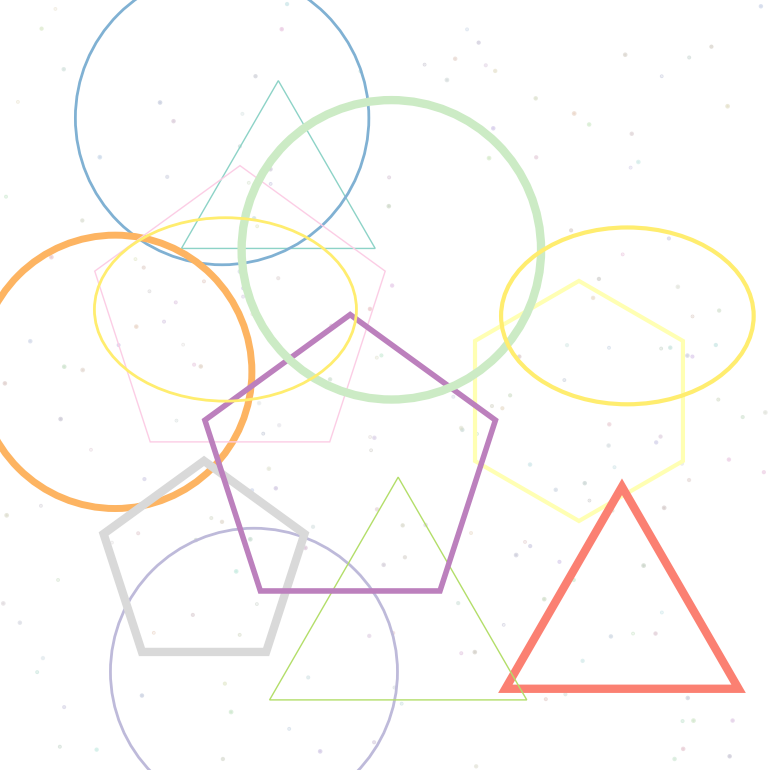[{"shape": "triangle", "thickness": 0.5, "radius": 0.73, "center": [0.361, 0.75]}, {"shape": "hexagon", "thickness": 1.5, "radius": 0.78, "center": [0.752, 0.479]}, {"shape": "circle", "thickness": 1, "radius": 0.93, "center": [0.33, 0.128]}, {"shape": "triangle", "thickness": 3, "radius": 0.87, "center": [0.808, 0.193]}, {"shape": "circle", "thickness": 1, "radius": 0.95, "center": [0.288, 0.847]}, {"shape": "circle", "thickness": 2.5, "radius": 0.89, "center": [0.15, 0.517]}, {"shape": "triangle", "thickness": 0.5, "radius": 0.96, "center": [0.517, 0.187]}, {"shape": "pentagon", "thickness": 0.5, "radius": 0.99, "center": [0.312, 0.587]}, {"shape": "pentagon", "thickness": 3, "radius": 0.69, "center": [0.265, 0.264]}, {"shape": "pentagon", "thickness": 2, "radius": 0.99, "center": [0.455, 0.393]}, {"shape": "circle", "thickness": 3, "radius": 0.97, "center": [0.508, 0.676]}, {"shape": "oval", "thickness": 1.5, "radius": 0.82, "center": [0.815, 0.59]}, {"shape": "oval", "thickness": 1, "radius": 0.85, "center": [0.293, 0.598]}]